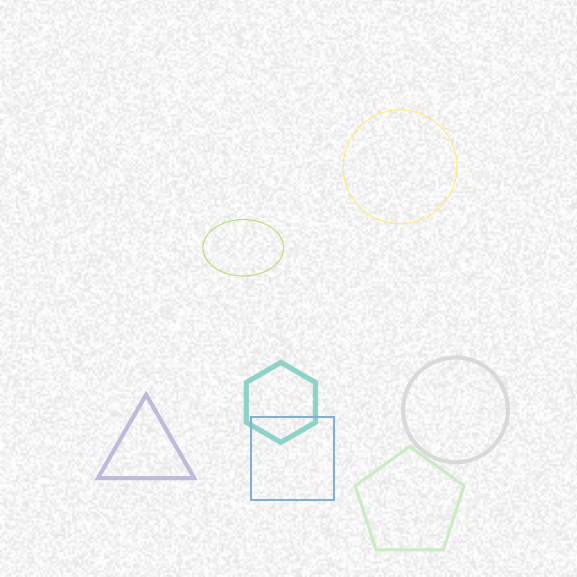[{"shape": "hexagon", "thickness": 2.5, "radius": 0.35, "center": [0.486, 0.302]}, {"shape": "triangle", "thickness": 2, "radius": 0.48, "center": [0.253, 0.219]}, {"shape": "square", "thickness": 1, "radius": 0.36, "center": [0.506, 0.205]}, {"shape": "oval", "thickness": 0.5, "radius": 0.35, "center": [0.421, 0.57]}, {"shape": "circle", "thickness": 2, "radius": 0.45, "center": [0.789, 0.289]}, {"shape": "pentagon", "thickness": 1.5, "radius": 0.5, "center": [0.709, 0.127]}, {"shape": "circle", "thickness": 0.5, "radius": 0.49, "center": [0.693, 0.71]}]